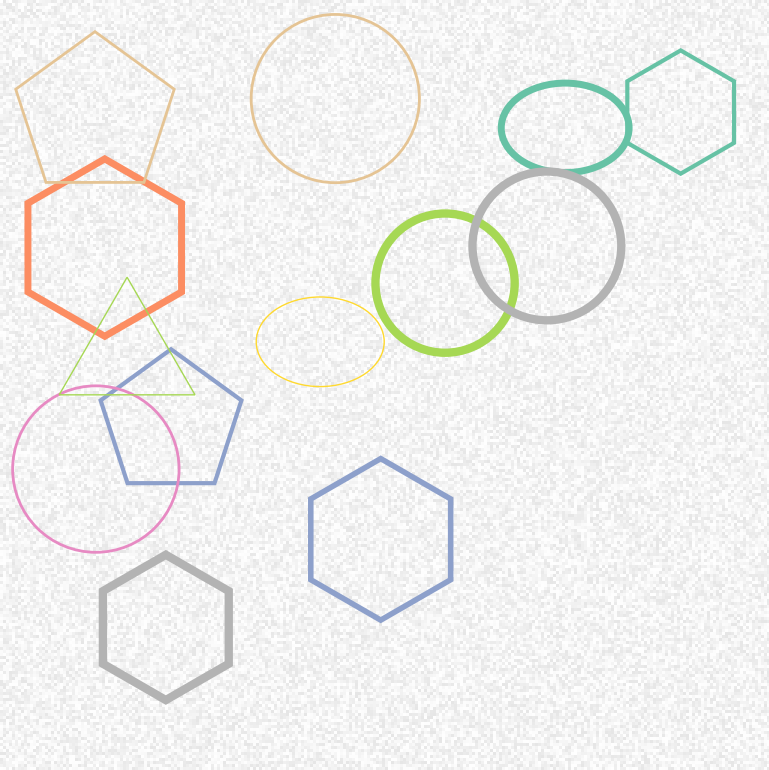[{"shape": "hexagon", "thickness": 1.5, "radius": 0.4, "center": [0.884, 0.854]}, {"shape": "oval", "thickness": 2.5, "radius": 0.42, "center": [0.734, 0.834]}, {"shape": "hexagon", "thickness": 2.5, "radius": 0.58, "center": [0.136, 0.678]}, {"shape": "pentagon", "thickness": 1.5, "radius": 0.48, "center": [0.222, 0.45]}, {"shape": "hexagon", "thickness": 2, "radius": 0.52, "center": [0.494, 0.3]}, {"shape": "circle", "thickness": 1, "radius": 0.54, "center": [0.125, 0.391]}, {"shape": "circle", "thickness": 3, "radius": 0.45, "center": [0.578, 0.632]}, {"shape": "triangle", "thickness": 0.5, "radius": 0.51, "center": [0.165, 0.538]}, {"shape": "oval", "thickness": 0.5, "radius": 0.42, "center": [0.416, 0.556]}, {"shape": "pentagon", "thickness": 1, "radius": 0.54, "center": [0.123, 0.851]}, {"shape": "circle", "thickness": 1, "radius": 0.55, "center": [0.435, 0.872]}, {"shape": "circle", "thickness": 3, "radius": 0.48, "center": [0.71, 0.681]}, {"shape": "hexagon", "thickness": 3, "radius": 0.47, "center": [0.215, 0.185]}]